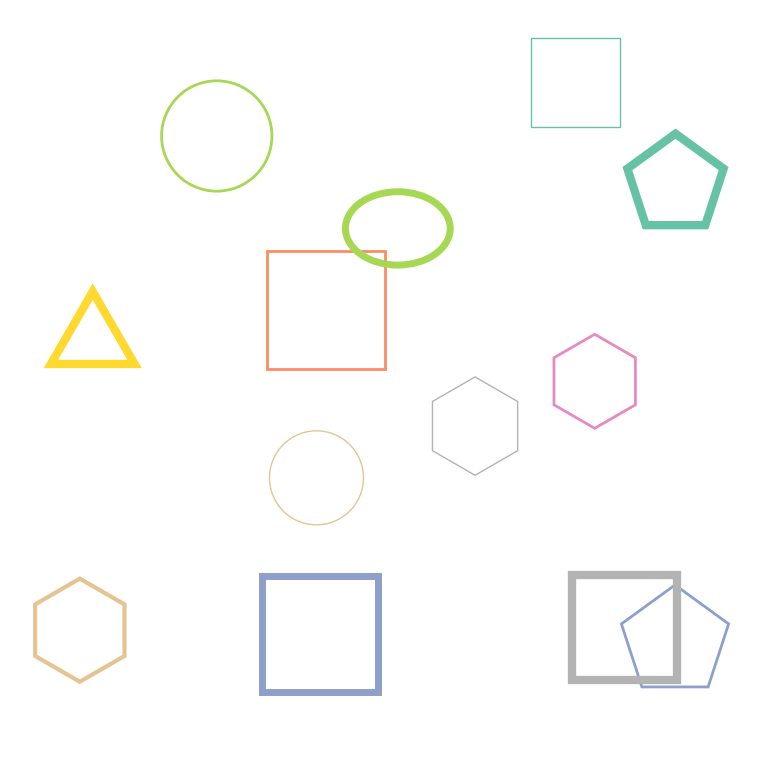[{"shape": "square", "thickness": 0.5, "radius": 0.29, "center": [0.748, 0.893]}, {"shape": "pentagon", "thickness": 3, "radius": 0.33, "center": [0.877, 0.761]}, {"shape": "square", "thickness": 1, "radius": 0.38, "center": [0.424, 0.598]}, {"shape": "square", "thickness": 2.5, "radius": 0.37, "center": [0.415, 0.177]}, {"shape": "pentagon", "thickness": 1, "radius": 0.37, "center": [0.877, 0.167]}, {"shape": "hexagon", "thickness": 1, "radius": 0.31, "center": [0.772, 0.505]}, {"shape": "oval", "thickness": 2.5, "radius": 0.34, "center": [0.517, 0.703]}, {"shape": "circle", "thickness": 1, "radius": 0.36, "center": [0.282, 0.823]}, {"shape": "triangle", "thickness": 3, "radius": 0.31, "center": [0.12, 0.559]}, {"shape": "hexagon", "thickness": 1.5, "radius": 0.33, "center": [0.104, 0.182]}, {"shape": "circle", "thickness": 0.5, "radius": 0.31, "center": [0.411, 0.379]}, {"shape": "hexagon", "thickness": 0.5, "radius": 0.32, "center": [0.617, 0.447]}, {"shape": "square", "thickness": 3, "radius": 0.34, "center": [0.812, 0.185]}]